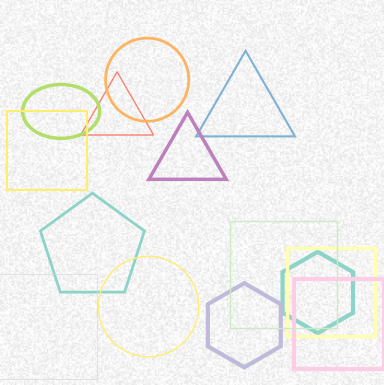[{"shape": "pentagon", "thickness": 2, "radius": 0.71, "center": [0.24, 0.356]}, {"shape": "hexagon", "thickness": 3, "radius": 0.53, "center": [0.825, 0.24]}, {"shape": "square", "thickness": 2.5, "radius": 0.57, "center": [0.86, 0.242]}, {"shape": "hexagon", "thickness": 3, "radius": 0.55, "center": [0.635, 0.155]}, {"shape": "triangle", "thickness": 1, "radius": 0.55, "center": [0.304, 0.704]}, {"shape": "triangle", "thickness": 1.5, "radius": 0.74, "center": [0.638, 0.72]}, {"shape": "circle", "thickness": 2, "radius": 0.54, "center": [0.382, 0.793]}, {"shape": "oval", "thickness": 2.5, "radius": 0.5, "center": [0.159, 0.711]}, {"shape": "square", "thickness": 3, "radius": 0.58, "center": [0.88, 0.158]}, {"shape": "square", "thickness": 0.5, "radius": 0.68, "center": [0.116, 0.152]}, {"shape": "triangle", "thickness": 2.5, "radius": 0.58, "center": [0.487, 0.592]}, {"shape": "square", "thickness": 1, "radius": 0.7, "center": [0.735, 0.286]}, {"shape": "circle", "thickness": 1, "radius": 0.65, "center": [0.386, 0.204]}, {"shape": "square", "thickness": 1.5, "radius": 0.52, "center": [0.122, 0.609]}]